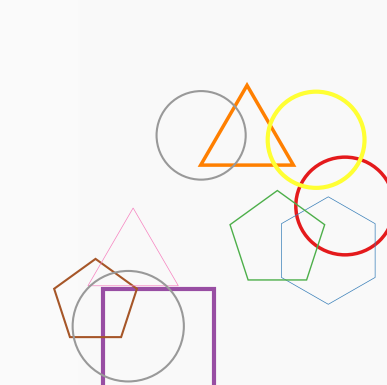[{"shape": "circle", "thickness": 2.5, "radius": 0.63, "center": [0.89, 0.465]}, {"shape": "hexagon", "thickness": 0.5, "radius": 0.7, "center": [0.847, 0.349]}, {"shape": "pentagon", "thickness": 1, "radius": 0.64, "center": [0.716, 0.377]}, {"shape": "square", "thickness": 3, "radius": 0.72, "center": [0.409, 0.107]}, {"shape": "triangle", "thickness": 2.5, "radius": 0.69, "center": [0.638, 0.64]}, {"shape": "circle", "thickness": 3, "radius": 0.62, "center": [0.816, 0.637]}, {"shape": "pentagon", "thickness": 1.5, "radius": 0.56, "center": [0.247, 0.215]}, {"shape": "triangle", "thickness": 0.5, "radius": 0.67, "center": [0.344, 0.325]}, {"shape": "circle", "thickness": 1.5, "radius": 0.58, "center": [0.519, 0.648]}, {"shape": "circle", "thickness": 1.5, "radius": 0.72, "center": [0.331, 0.153]}]